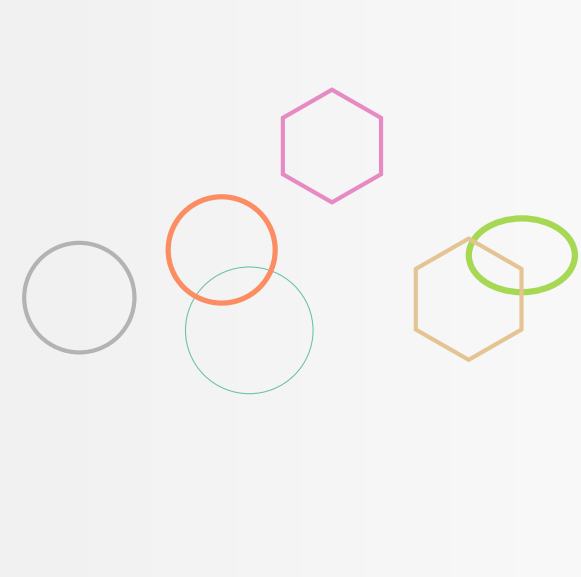[{"shape": "circle", "thickness": 0.5, "radius": 0.55, "center": [0.429, 0.427]}, {"shape": "circle", "thickness": 2.5, "radius": 0.46, "center": [0.381, 0.566]}, {"shape": "hexagon", "thickness": 2, "radius": 0.49, "center": [0.571, 0.746]}, {"shape": "oval", "thickness": 3, "radius": 0.46, "center": [0.898, 0.557]}, {"shape": "hexagon", "thickness": 2, "radius": 0.52, "center": [0.806, 0.481]}, {"shape": "circle", "thickness": 2, "radius": 0.47, "center": [0.136, 0.484]}]